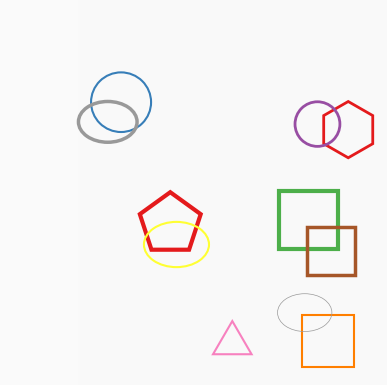[{"shape": "pentagon", "thickness": 3, "radius": 0.41, "center": [0.439, 0.418]}, {"shape": "hexagon", "thickness": 2, "radius": 0.37, "center": [0.899, 0.663]}, {"shape": "circle", "thickness": 1.5, "radius": 0.39, "center": [0.312, 0.735]}, {"shape": "square", "thickness": 3, "radius": 0.38, "center": [0.796, 0.43]}, {"shape": "circle", "thickness": 2, "radius": 0.29, "center": [0.819, 0.678]}, {"shape": "square", "thickness": 1.5, "radius": 0.34, "center": [0.847, 0.115]}, {"shape": "oval", "thickness": 1.5, "radius": 0.42, "center": [0.455, 0.365]}, {"shape": "square", "thickness": 2.5, "radius": 0.31, "center": [0.853, 0.348]}, {"shape": "triangle", "thickness": 1.5, "radius": 0.29, "center": [0.599, 0.109]}, {"shape": "oval", "thickness": 2.5, "radius": 0.38, "center": [0.278, 0.683]}, {"shape": "oval", "thickness": 0.5, "radius": 0.35, "center": [0.786, 0.188]}]